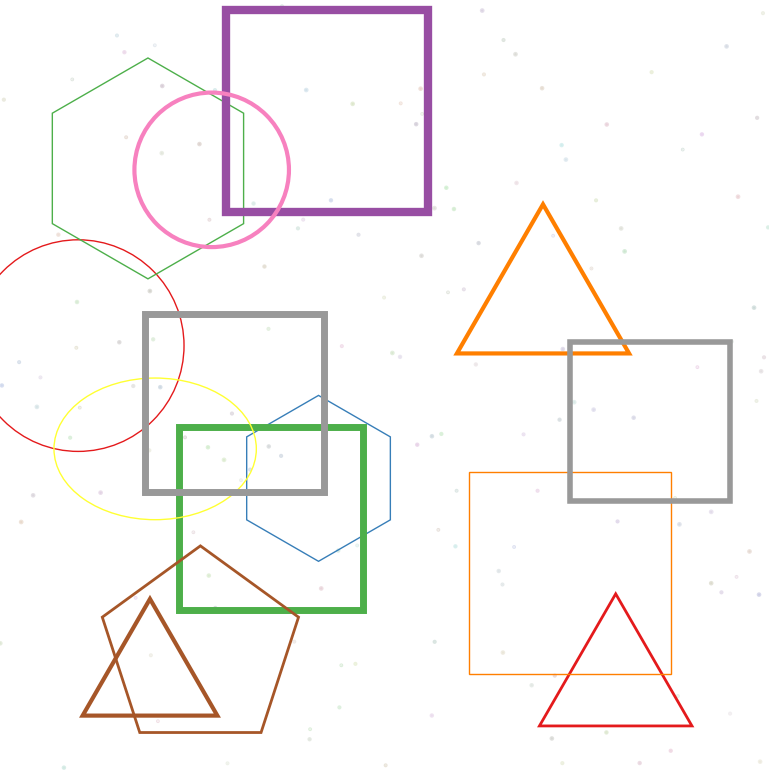[{"shape": "circle", "thickness": 0.5, "radius": 0.69, "center": [0.102, 0.551]}, {"shape": "triangle", "thickness": 1, "radius": 0.57, "center": [0.8, 0.114]}, {"shape": "hexagon", "thickness": 0.5, "radius": 0.54, "center": [0.414, 0.379]}, {"shape": "square", "thickness": 2.5, "radius": 0.59, "center": [0.352, 0.327]}, {"shape": "hexagon", "thickness": 0.5, "radius": 0.72, "center": [0.192, 0.781]}, {"shape": "square", "thickness": 3, "radius": 0.66, "center": [0.425, 0.856]}, {"shape": "square", "thickness": 0.5, "radius": 0.66, "center": [0.74, 0.256]}, {"shape": "triangle", "thickness": 1.5, "radius": 0.65, "center": [0.705, 0.606]}, {"shape": "oval", "thickness": 0.5, "radius": 0.66, "center": [0.201, 0.417]}, {"shape": "triangle", "thickness": 1.5, "radius": 0.51, "center": [0.195, 0.121]}, {"shape": "pentagon", "thickness": 1, "radius": 0.67, "center": [0.26, 0.157]}, {"shape": "circle", "thickness": 1.5, "radius": 0.5, "center": [0.275, 0.779]}, {"shape": "square", "thickness": 2, "radius": 0.52, "center": [0.844, 0.452]}, {"shape": "square", "thickness": 2.5, "radius": 0.58, "center": [0.304, 0.477]}]